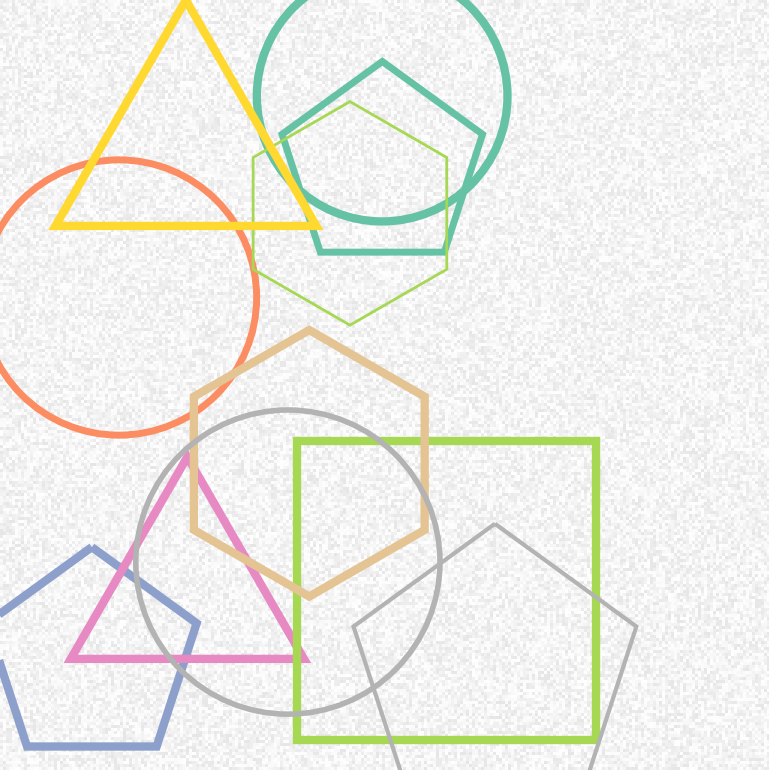[{"shape": "pentagon", "thickness": 2.5, "radius": 0.68, "center": [0.496, 0.783]}, {"shape": "circle", "thickness": 3, "radius": 0.81, "center": [0.496, 0.875]}, {"shape": "circle", "thickness": 2.5, "radius": 0.89, "center": [0.155, 0.614]}, {"shape": "pentagon", "thickness": 3, "radius": 0.72, "center": [0.119, 0.146]}, {"shape": "triangle", "thickness": 3, "radius": 0.87, "center": [0.243, 0.232]}, {"shape": "hexagon", "thickness": 1, "radius": 0.73, "center": [0.454, 0.723]}, {"shape": "square", "thickness": 3, "radius": 0.97, "center": [0.58, 0.233]}, {"shape": "triangle", "thickness": 3, "radius": 0.98, "center": [0.241, 0.804]}, {"shape": "hexagon", "thickness": 3, "radius": 0.87, "center": [0.402, 0.398]}, {"shape": "pentagon", "thickness": 1.5, "radius": 0.97, "center": [0.643, 0.127]}, {"shape": "circle", "thickness": 2, "radius": 0.99, "center": [0.374, 0.27]}]